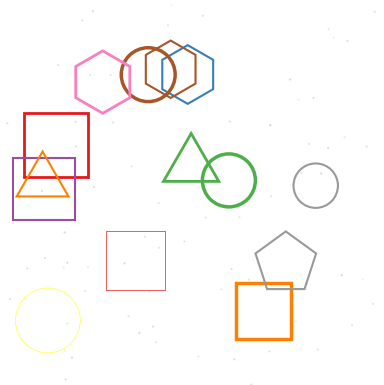[{"shape": "square", "thickness": 0.5, "radius": 0.38, "center": [0.353, 0.324]}, {"shape": "square", "thickness": 2, "radius": 0.42, "center": [0.145, 0.624]}, {"shape": "hexagon", "thickness": 1.5, "radius": 0.38, "center": [0.488, 0.806]}, {"shape": "triangle", "thickness": 2, "radius": 0.41, "center": [0.496, 0.57]}, {"shape": "circle", "thickness": 2.5, "radius": 0.34, "center": [0.594, 0.531]}, {"shape": "square", "thickness": 1.5, "radius": 0.4, "center": [0.115, 0.509]}, {"shape": "triangle", "thickness": 1.5, "radius": 0.39, "center": [0.111, 0.529]}, {"shape": "square", "thickness": 2.5, "radius": 0.36, "center": [0.684, 0.192]}, {"shape": "circle", "thickness": 0.5, "radius": 0.42, "center": [0.124, 0.168]}, {"shape": "hexagon", "thickness": 1.5, "radius": 0.37, "center": [0.443, 0.82]}, {"shape": "circle", "thickness": 2.5, "radius": 0.35, "center": [0.385, 0.806]}, {"shape": "hexagon", "thickness": 2, "radius": 0.41, "center": [0.267, 0.787]}, {"shape": "pentagon", "thickness": 1.5, "radius": 0.41, "center": [0.742, 0.316]}, {"shape": "circle", "thickness": 1.5, "radius": 0.29, "center": [0.82, 0.518]}]